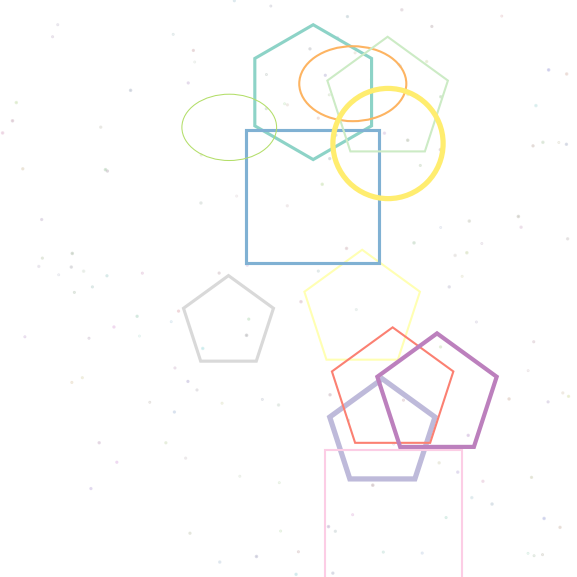[{"shape": "hexagon", "thickness": 1.5, "radius": 0.58, "center": [0.542, 0.84]}, {"shape": "pentagon", "thickness": 1, "radius": 0.53, "center": [0.627, 0.461]}, {"shape": "pentagon", "thickness": 2.5, "radius": 0.48, "center": [0.662, 0.247]}, {"shape": "pentagon", "thickness": 1, "radius": 0.55, "center": [0.68, 0.322]}, {"shape": "square", "thickness": 1.5, "radius": 0.58, "center": [0.542, 0.659]}, {"shape": "oval", "thickness": 1, "radius": 0.46, "center": [0.611, 0.854]}, {"shape": "oval", "thickness": 0.5, "radius": 0.41, "center": [0.397, 0.779]}, {"shape": "square", "thickness": 1, "radius": 0.59, "center": [0.682, 0.101]}, {"shape": "pentagon", "thickness": 1.5, "radius": 0.41, "center": [0.396, 0.44]}, {"shape": "pentagon", "thickness": 2, "radius": 0.54, "center": [0.757, 0.313]}, {"shape": "pentagon", "thickness": 1, "radius": 0.55, "center": [0.671, 0.826]}, {"shape": "circle", "thickness": 2.5, "radius": 0.48, "center": [0.672, 0.751]}]